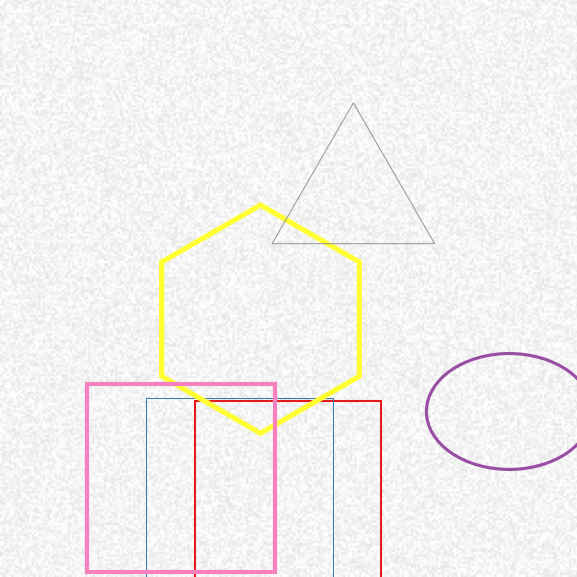[{"shape": "square", "thickness": 1, "radius": 0.81, "center": [0.499, 0.144]}, {"shape": "square", "thickness": 0.5, "radius": 0.81, "center": [0.415, 0.149]}, {"shape": "oval", "thickness": 1.5, "radius": 0.72, "center": [0.882, 0.287]}, {"shape": "hexagon", "thickness": 2.5, "radius": 0.99, "center": [0.451, 0.446]}, {"shape": "square", "thickness": 2, "radius": 0.82, "center": [0.313, 0.172]}, {"shape": "triangle", "thickness": 0.5, "radius": 0.81, "center": [0.612, 0.658]}]